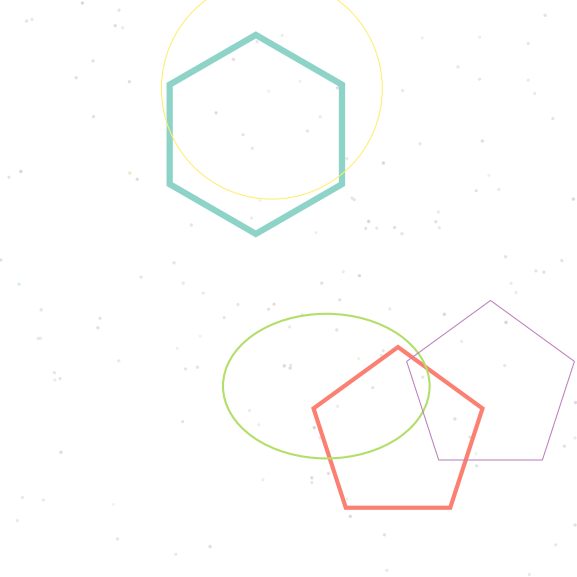[{"shape": "hexagon", "thickness": 3, "radius": 0.86, "center": [0.443, 0.766]}, {"shape": "pentagon", "thickness": 2, "radius": 0.77, "center": [0.689, 0.244]}, {"shape": "oval", "thickness": 1, "radius": 0.89, "center": [0.565, 0.331]}, {"shape": "pentagon", "thickness": 0.5, "radius": 0.76, "center": [0.849, 0.326]}, {"shape": "circle", "thickness": 0.5, "radius": 0.96, "center": [0.471, 0.846]}]